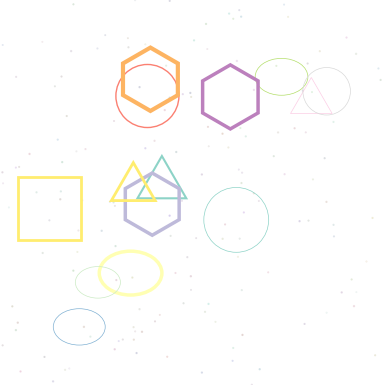[{"shape": "triangle", "thickness": 1.5, "radius": 0.37, "center": [0.42, 0.522]}, {"shape": "circle", "thickness": 0.5, "radius": 0.42, "center": [0.614, 0.429]}, {"shape": "oval", "thickness": 2.5, "radius": 0.41, "center": [0.339, 0.291]}, {"shape": "hexagon", "thickness": 2.5, "radius": 0.4, "center": [0.395, 0.47]}, {"shape": "circle", "thickness": 1, "radius": 0.41, "center": [0.383, 0.751]}, {"shape": "oval", "thickness": 0.5, "radius": 0.34, "center": [0.206, 0.151]}, {"shape": "hexagon", "thickness": 3, "radius": 0.41, "center": [0.391, 0.794]}, {"shape": "oval", "thickness": 0.5, "radius": 0.34, "center": [0.731, 0.8]}, {"shape": "triangle", "thickness": 0.5, "radius": 0.31, "center": [0.809, 0.736]}, {"shape": "circle", "thickness": 0.5, "radius": 0.31, "center": [0.849, 0.763]}, {"shape": "hexagon", "thickness": 2.5, "radius": 0.42, "center": [0.598, 0.748]}, {"shape": "oval", "thickness": 0.5, "radius": 0.29, "center": [0.254, 0.267]}, {"shape": "square", "thickness": 2, "radius": 0.41, "center": [0.128, 0.458]}, {"shape": "triangle", "thickness": 2, "radius": 0.33, "center": [0.346, 0.512]}]